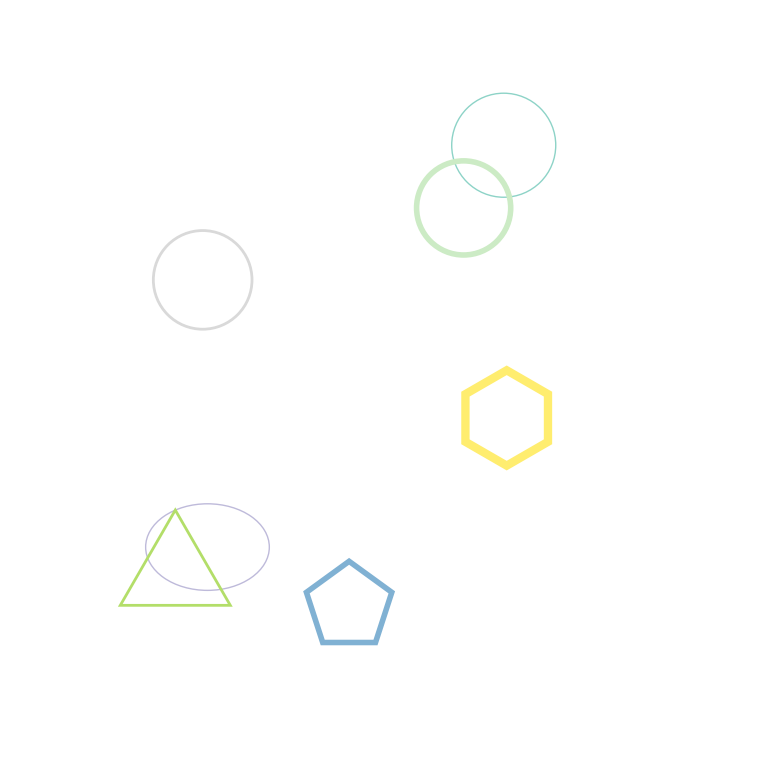[{"shape": "circle", "thickness": 0.5, "radius": 0.34, "center": [0.654, 0.811]}, {"shape": "oval", "thickness": 0.5, "radius": 0.4, "center": [0.269, 0.29]}, {"shape": "pentagon", "thickness": 2, "radius": 0.29, "center": [0.453, 0.213]}, {"shape": "triangle", "thickness": 1, "radius": 0.41, "center": [0.228, 0.255]}, {"shape": "circle", "thickness": 1, "radius": 0.32, "center": [0.263, 0.637]}, {"shape": "circle", "thickness": 2, "radius": 0.31, "center": [0.602, 0.73]}, {"shape": "hexagon", "thickness": 3, "radius": 0.31, "center": [0.658, 0.457]}]